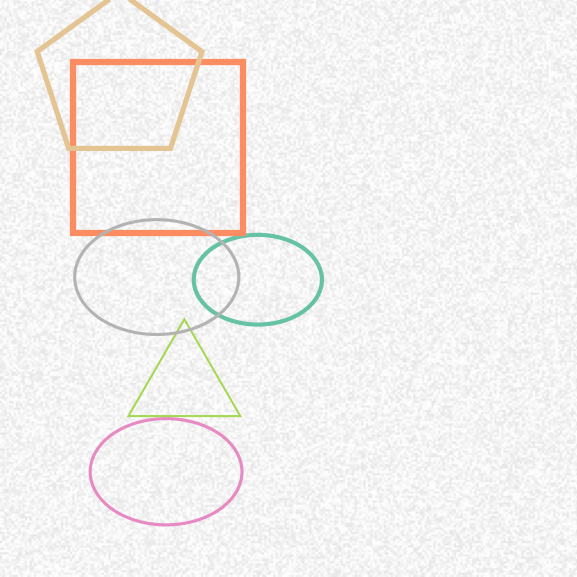[{"shape": "oval", "thickness": 2, "radius": 0.55, "center": [0.446, 0.515]}, {"shape": "square", "thickness": 3, "radius": 0.74, "center": [0.273, 0.744]}, {"shape": "oval", "thickness": 1.5, "radius": 0.66, "center": [0.288, 0.182]}, {"shape": "triangle", "thickness": 1, "radius": 0.56, "center": [0.319, 0.335]}, {"shape": "pentagon", "thickness": 2.5, "radius": 0.75, "center": [0.207, 0.863]}, {"shape": "oval", "thickness": 1.5, "radius": 0.71, "center": [0.271, 0.519]}]